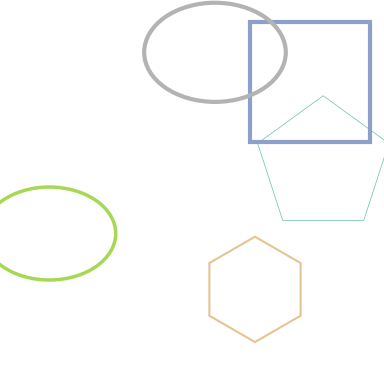[{"shape": "pentagon", "thickness": 0.5, "radius": 0.9, "center": [0.84, 0.572]}, {"shape": "square", "thickness": 3, "radius": 0.78, "center": [0.805, 0.787]}, {"shape": "oval", "thickness": 2.5, "radius": 0.86, "center": [0.128, 0.393]}, {"shape": "hexagon", "thickness": 1.5, "radius": 0.68, "center": [0.662, 0.248]}, {"shape": "oval", "thickness": 3, "radius": 0.92, "center": [0.558, 0.864]}]